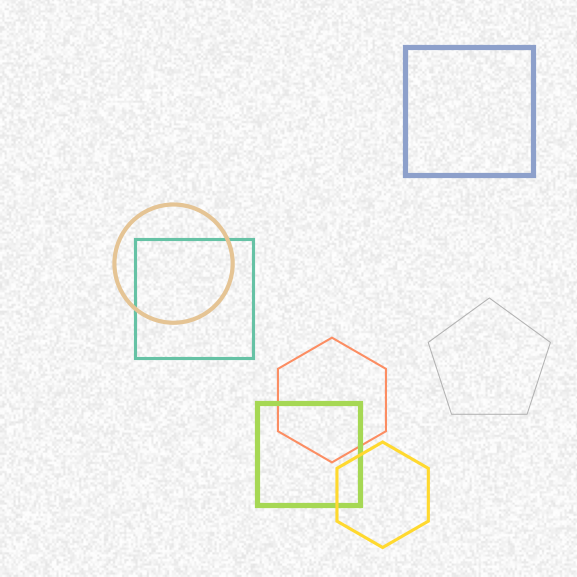[{"shape": "square", "thickness": 1.5, "radius": 0.51, "center": [0.336, 0.482]}, {"shape": "hexagon", "thickness": 1, "radius": 0.54, "center": [0.575, 0.306]}, {"shape": "square", "thickness": 2.5, "radius": 0.56, "center": [0.812, 0.807]}, {"shape": "square", "thickness": 2.5, "radius": 0.44, "center": [0.535, 0.213]}, {"shape": "hexagon", "thickness": 1.5, "radius": 0.46, "center": [0.663, 0.142]}, {"shape": "circle", "thickness": 2, "radius": 0.51, "center": [0.301, 0.543]}, {"shape": "pentagon", "thickness": 0.5, "radius": 0.56, "center": [0.847, 0.372]}]